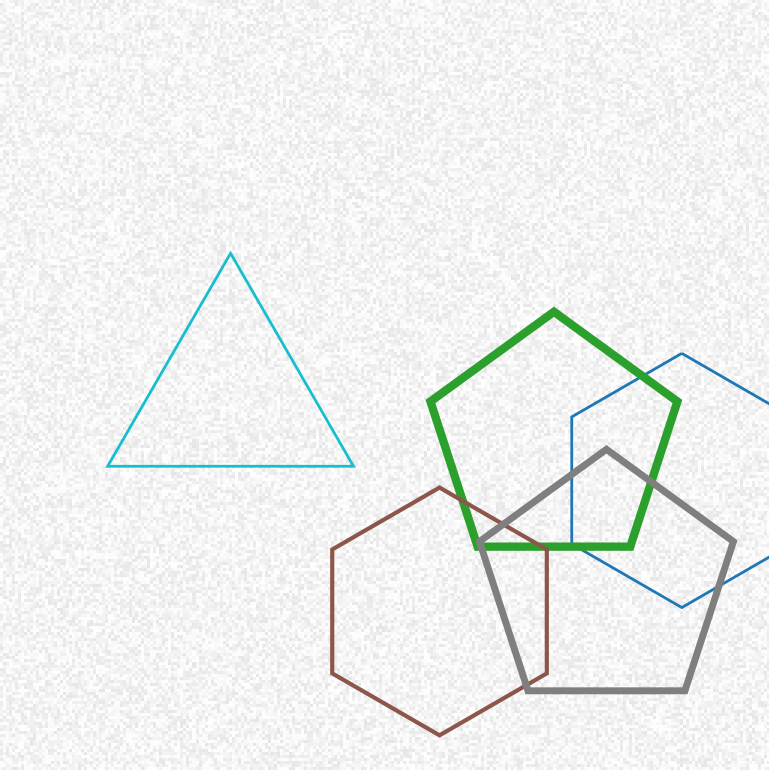[{"shape": "hexagon", "thickness": 1, "radius": 0.83, "center": [0.885, 0.376]}, {"shape": "pentagon", "thickness": 3, "radius": 0.84, "center": [0.719, 0.426]}, {"shape": "hexagon", "thickness": 1.5, "radius": 0.8, "center": [0.571, 0.206]}, {"shape": "pentagon", "thickness": 2.5, "radius": 0.87, "center": [0.788, 0.243]}, {"shape": "triangle", "thickness": 1, "radius": 0.92, "center": [0.299, 0.487]}]